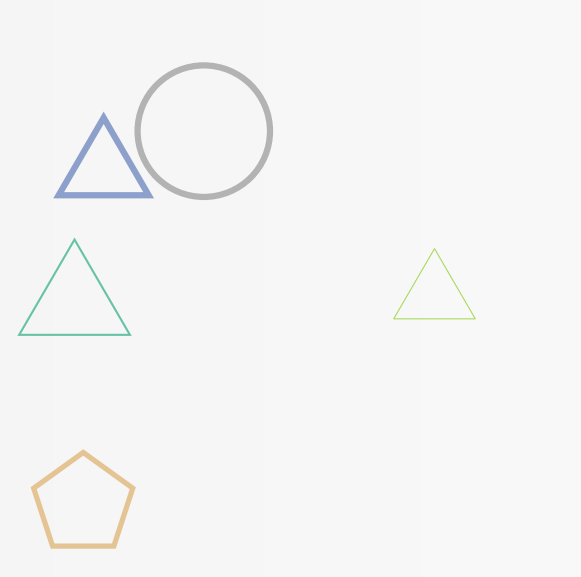[{"shape": "triangle", "thickness": 1, "radius": 0.55, "center": [0.128, 0.474]}, {"shape": "triangle", "thickness": 3, "radius": 0.45, "center": [0.178, 0.706]}, {"shape": "triangle", "thickness": 0.5, "radius": 0.41, "center": [0.748, 0.488]}, {"shape": "pentagon", "thickness": 2.5, "radius": 0.45, "center": [0.143, 0.126]}, {"shape": "circle", "thickness": 3, "radius": 0.57, "center": [0.351, 0.772]}]